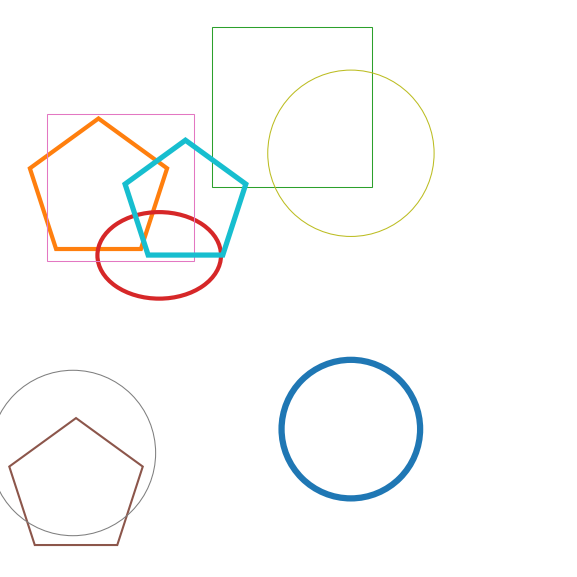[{"shape": "circle", "thickness": 3, "radius": 0.6, "center": [0.608, 0.256]}, {"shape": "pentagon", "thickness": 2, "radius": 0.62, "center": [0.171, 0.669]}, {"shape": "square", "thickness": 0.5, "radius": 0.69, "center": [0.505, 0.814]}, {"shape": "oval", "thickness": 2, "radius": 0.54, "center": [0.276, 0.557]}, {"shape": "pentagon", "thickness": 1, "radius": 0.61, "center": [0.132, 0.154]}, {"shape": "square", "thickness": 0.5, "radius": 0.64, "center": [0.208, 0.675]}, {"shape": "circle", "thickness": 0.5, "radius": 0.72, "center": [0.126, 0.215]}, {"shape": "circle", "thickness": 0.5, "radius": 0.72, "center": [0.608, 0.734]}, {"shape": "pentagon", "thickness": 2.5, "radius": 0.55, "center": [0.321, 0.646]}]